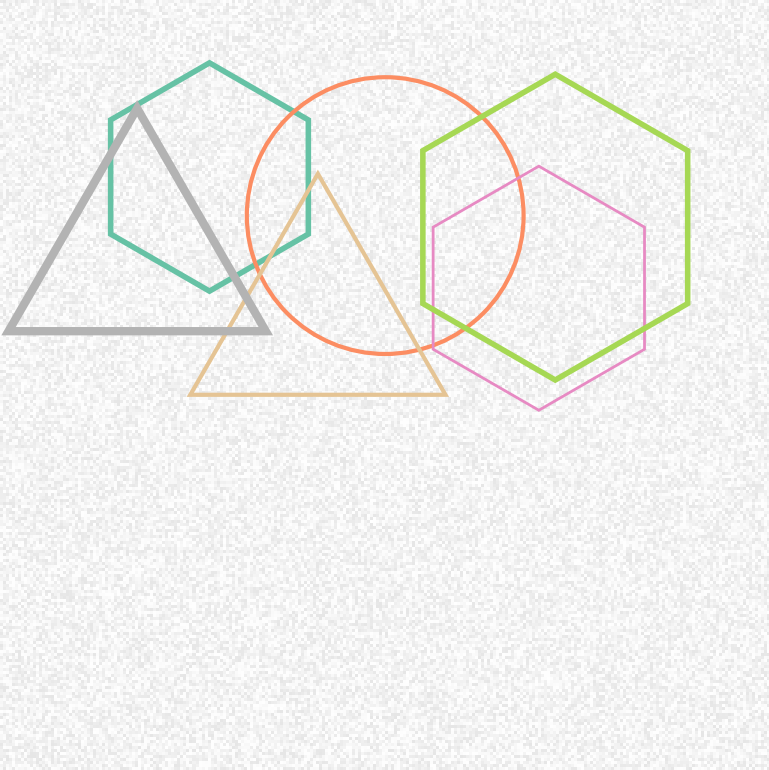[{"shape": "hexagon", "thickness": 2, "radius": 0.74, "center": [0.272, 0.77]}, {"shape": "circle", "thickness": 1.5, "radius": 0.9, "center": [0.5, 0.72]}, {"shape": "hexagon", "thickness": 1, "radius": 0.79, "center": [0.7, 0.626]}, {"shape": "hexagon", "thickness": 2, "radius": 0.99, "center": [0.721, 0.705]}, {"shape": "triangle", "thickness": 1.5, "radius": 0.96, "center": [0.413, 0.583]}, {"shape": "triangle", "thickness": 3, "radius": 0.96, "center": [0.178, 0.666]}]